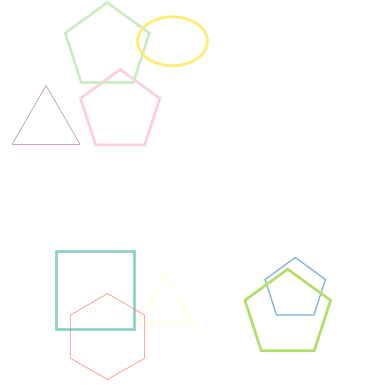[{"shape": "square", "thickness": 2, "radius": 0.5, "center": [0.246, 0.247]}, {"shape": "triangle", "thickness": 0.5, "radius": 0.42, "center": [0.431, 0.203]}, {"shape": "hexagon", "thickness": 0.5, "radius": 0.56, "center": [0.279, 0.126]}, {"shape": "pentagon", "thickness": 1, "radius": 0.41, "center": [0.767, 0.249]}, {"shape": "pentagon", "thickness": 2, "radius": 0.59, "center": [0.747, 0.184]}, {"shape": "pentagon", "thickness": 2, "radius": 0.54, "center": [0.312, 0.711]}, {"shape": "triangle", "thickness": 0.5, "radius": 0.51, "center": [0.12, 0.676]}, {"shape": "pentagon", "thickness": 2, "radius": 0.57, "center": [0.279, 0.879]}, {"shape": "oval", "thickness": 2, "radius": 0.45, "center": [0.448, 0.893]}]